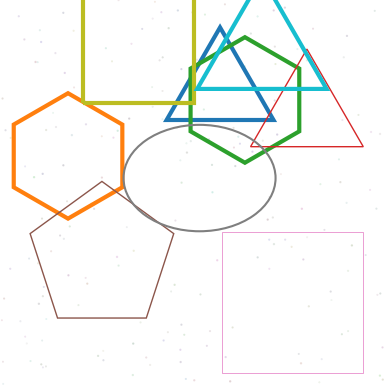[{"shape": "triangle", "thickness": 3, "radius": 0.8, "center": [0.572, 0.768]}, {"shape": "hexagon", "thickness": 3, "radius": 0.81, "center": [0.177, 0.595]}, {"shape": "hexagon", "thickness": 3, "radius": 0.82, "center": [0.636, 0.74]}, {"shape": "triangle", "thickness": 1, "radius": 0.85, "center": [0.797, 0.703]}, {"shape": "pentagon", "thickness": 1, "radius": 0.98, "center": [0.265, 0.333]}, {"shape": "square", "thickness": 0.5, "radius": 0.92, "center": [0.76, 0.213]}, {"shape": "oval", "thickness": 1.5, "radius": 0.99, "center": [0.518, 0.538]}, {"shape": "square", "thickness": 3, "radius": 0.72, "center": [0.359, 0.876]}, {"shape": "triangle", "thickness": 3, "radius": 0.97, "center": [0.68, 0.866]}]